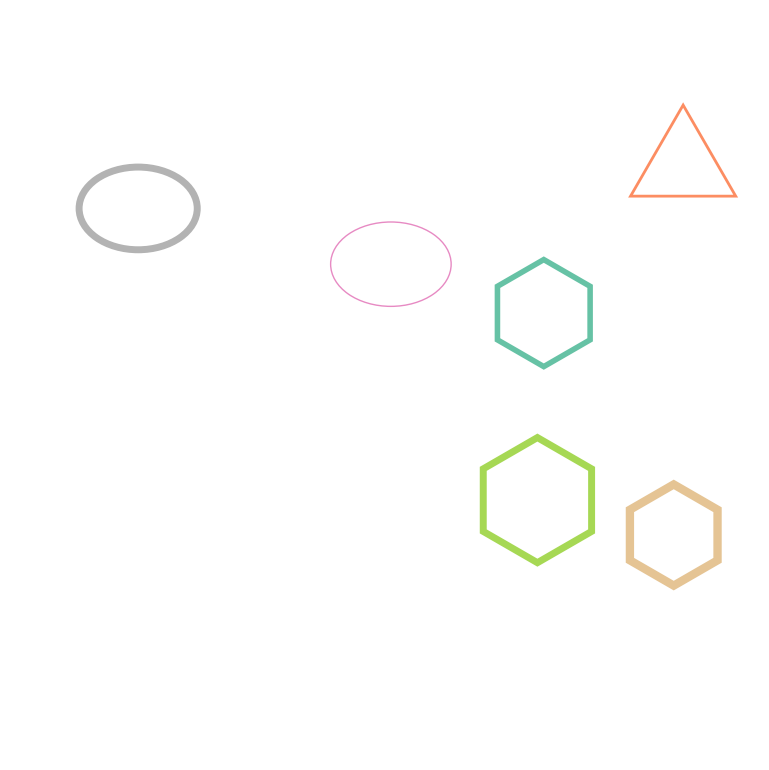[{"shape": "hexagon", "thickness": 2, "radius": 0.35, "center": [0.706, 0.593]}, {"shape": "triangle", "thickness": 1, "radius": 0.39, "center": [0.887, 0.785]}, {"shape": "oval", "thickness": 0.5, "radius": 0.39, "center": [0.508, 0.657]}, {"shape": "hexagon", "thickness": 2.5, "radius": 0.41, "center": [0.698, 0.35]}, {"shape": "hexagon", "thickness": 3, "radius": 0.33, "center": [0.875, 0.305]}, {"shape": "oval", "thickness": 2.5, "radius": 0.38, "center": [0.179, 0.729]}]